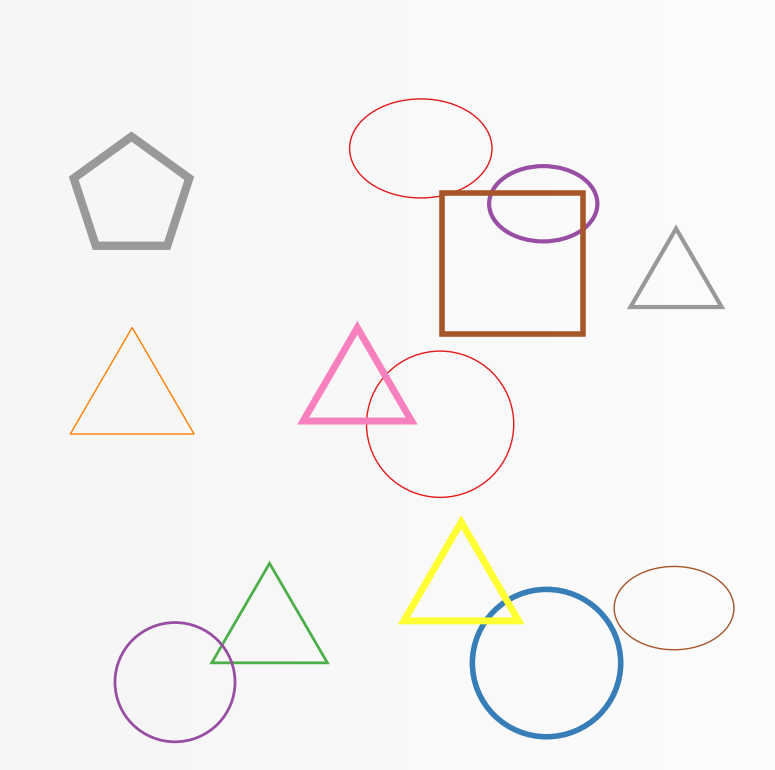[{"shape": "circle", "thickness": 0.5, "radius": 0.47, "center": [0.568, 0.449]}, {"shape": "oval", "thickness": 0.5, "radius": 0.46, "center": [0.543, 0.807]}, {"shape": "circle", "thickness": 2, "radius": 0.48, "center": [0.705, 0.139]}, {"shape": "triangle", "thickness": 1, "radius": 0.43, "center": [0.348, 0.182]}, {"shape": "oval", "thickness": 1.5, "radius": 0.35, "center": [0.701, 0.735]}, {"shape": "circle", "thickness": 1, "radius": 0.39, "center": [0.226, 0.114]}, {"shape": "triangle", "thickness": 0.5, "radius": 0.46, "center": [0.171, 0.482]}, {"shape": "triangle", "thickness": 2.5, "radius": 0.43, "center": [0.595, 0.236]}, {"shape": "oval", "thickness": 0.5, "radius": 0.39, "center": [0.87, 0.21]}, {"shape": "square", "thickness": 2, "radius": 0.46, "center": [0.661, 0.658]}, {"shape": "triangle", "thickness": 2.5, "radius": 0.4, "center": [0.461, 0.494]}, {"shape": "pentagon", "thickness": 3, "radius": 0.39, "center": [0.17, 0.744]}, {"shape": "triangle", "thickness": 1.5, "radius": 0.34, "center": [0.872, 0.635]}]